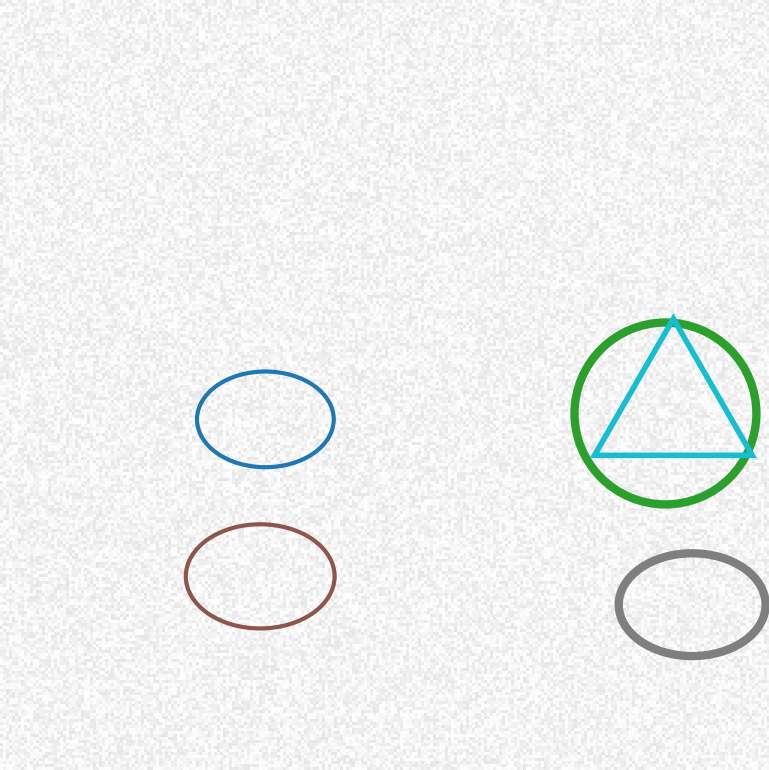[{"shape": "oval", "thickness": 1.5, "radius": 0.44, "center": [0.345, 0.455]}, {"shape": "circle", "thickness": 3, "radius": 0.59, "center": [0.864, 0.463]}, {"shape": "oval", "thickness": 1.5, "radius": 0.48, "center": [0.338, 0.251]}, {"shape": "oval", "thickness": 3, "radius": 0.48, "center": [0.899, 0.215]}, {"shape": "triangle", "thickness": 2, "radius": 0.59, "center": [0.875, 0.468]}]